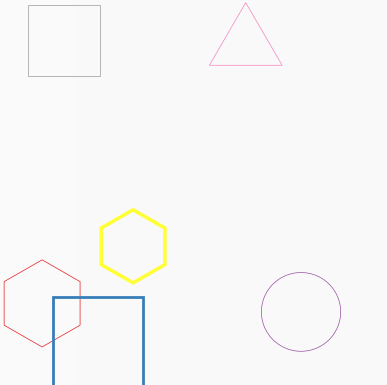[{"shape": "hexagon", "thickness": 0.5, "radius": 0.57, "center": [0.109, 0.212]}, {"shape": "square", "thickness": 2, "radius": 0.58, "center": [0.252, 0.113]}, {"shape": "circle", "thickness": 0.5, "radius": 0.51, "center": [0.777, 0.19]}, {"shape": "hexagon", "thickness": 2.5, "radius": 0.47, "center": [0.343, 0.36]}, {"shape": "triangle", "thickness": 0.5, "radius": 0.54, "center": [0.634, 0.885]}, {"shape": "square", "thickness": 0.5, "radius": 0.46, "center": [0.165, 0.895]}]